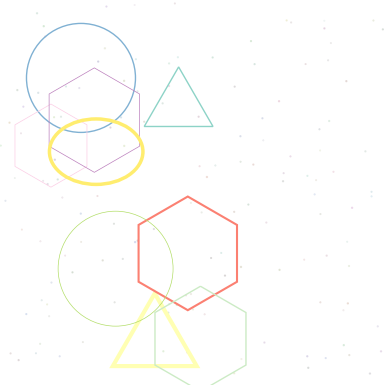[{"shape": "triangle", "thickness": 1, "radius": 0.52, "center": [0.464, 0.723]}, {"shape": "triangle", "thickness": 3, "radius": 0.63, "center": [0.402, 0.112]}, {"shape": "hexagon", "thickness": 1.5, "radius": 0.74, "center": [0.488, 0.342]}, {"shape": "circle", "thickness": 1, "radius": 0.71, "center": [0.21, 0.798]}, {"shape": "circle", "thickness": 0.5, "radius": 0.75, "center": [0.3, 0.302]}, {"shape": "hexagon", "thickness": 0.5, "radius": 0.54, "center": [0.132, 0.622]}, {"shape": "hexagon", "thickness": 0.5, "radius": 0.68, "center": [0.245, 0.688]}, {"shape": "hexagon", "thickness": 1, "radius": 0.68, "center": [0.521, 0.12]}, {"shape": "oval", "thickness": 2.5, "radius": 0.61, "center": [0.25, 0.606]}]